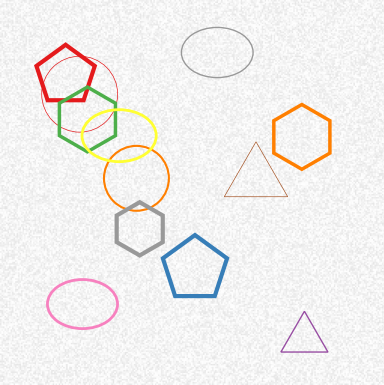[{"shape": "pentagon", "thickness": 3, "radius": 0.4, "center": [0.17, 0.804]}, {"shape": "circle", "thickness": 0.5, "radius": 0.49, "center": [0.207, 0.755]}, {"shape": "pentagon", "thickness": 3, "radius": 0.44, "center": [0.506, 0.302]}, {"shape": "hexagon", "thickness": 2.5, "radius": 0.42, "center": [0.227, 0.69]}, {"shape": "triangle", "thickness": 1, "radius": 0.35, "center": [0.791, 0.121]}, {"shape": "hexagon", "thickness": 2.5, "radius": 0.42, "center": [0.784, 0.644]}, {"shape": "circle", "thickness": 1.5, "radius": 0.42, "center": [0.354, 0.537]}, {"shape": "oval", "thickness": 2, "radius": 0.48, "center": [0.309, 0.648]}, {"shape": "triangle", "thickness": 0.5, "radius": 0.48, "center": [0.665, 0.537]}, {"shape": "oval", "thickness": 2, "radius": 0.46, "center": [0.214, 0.21]}, {"shape": "hexagon", "thickness": 3, "radius": 0.35, "center": [0.363, 0.406]}, {"shape": "oval", "thickness": 1, "radius": 0.47, "center": [0.564, 0.864]}]